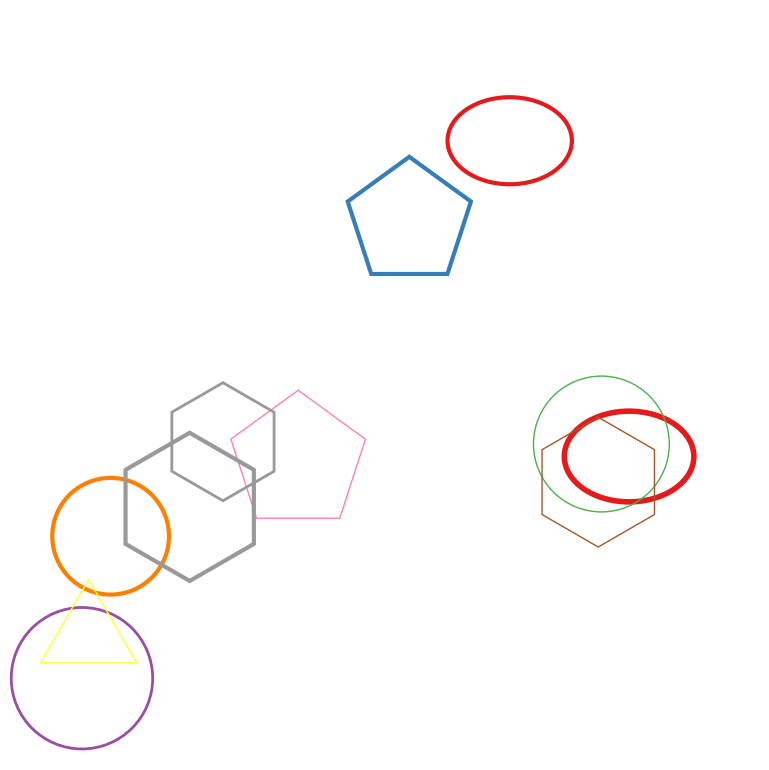[{"shape": "oval", "thickness": 2, "radius": 0.42, "center": [0.817, 0.407]}, {"shape": "oval", "thickness": 1.5, "radius": 0.4, "center": [0.662, 0.817]}, {"shape": "pentagon", "thickness": 1.5, "radius": 0.42, "center": [0.532, 0.712]}, {"shape": "circle", "thickness": 0.5, "radius": 0.44, "center": [0.781, 0.423]}, {"shape": "circle", "thickness": 1, "radius": 0.46, "center": [0.106, 0.119]}, {"shape": "circle", "thickness": 1.5, "radius": 0.38, "center": [0.144, 0.304]}, {"shape": "triangle", "thickness": 0.5, "radius": 0.36, "center": [0.115, 0.175]}, {"shape": "hexagon", "thickness": 0.5, "radius": 0.42, "center": [0.777, 0.374]}, {"shape": "pentagon", "thickness": 0.5, "radius": 0.46, "center": [0.387, 0.401]}, {"shape": "hexagon", "thickness": 1.5, "radius": 0.48, "center": [0.246, 0.342]}, {"shape": "hexagon", "thickness": 1, "radius": 0.38, "center": [0.29, 0.426]}]